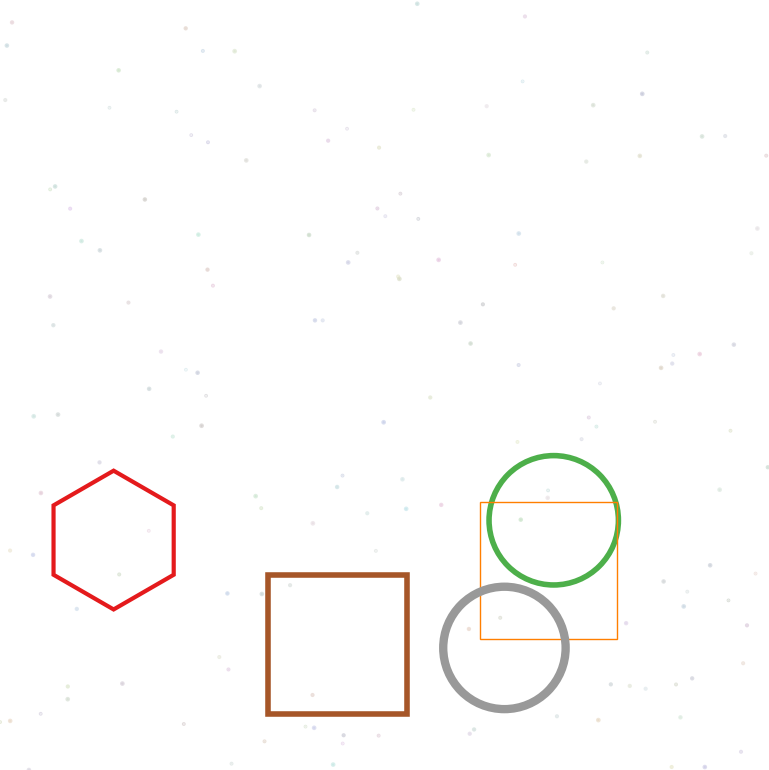[{"shape": "hexagon", "thickness": 1.5, "radius": 0.45, "center": [0.148, 0.299]}, {"shape": "circle", "thickness": 2, "radius": 0.42, "center": [0.719, 0.324]}, {"shape": "square", "thickness": 0.5, "radius": 0.44, "center": [0.712, 0.259]}, {"shape": "square", "thickness": 2, "radius": 0.45, "center": [0.438, 0.163]}, {"shape": "circle", "thickness": 3, "radius": 0.4, "center": [0.655, 0.159]}]